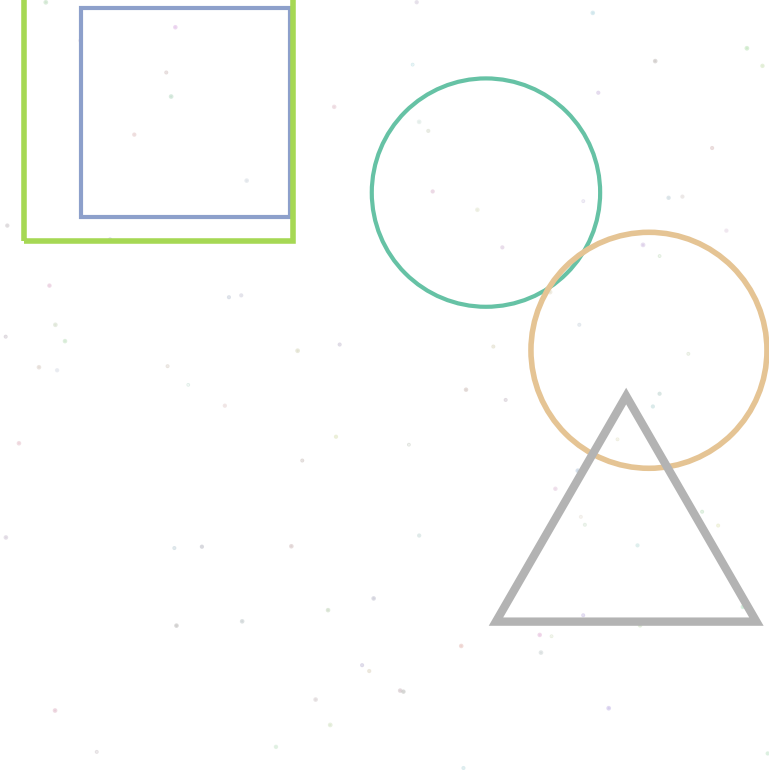[{"shape": "circle", "thickness": 1.5, "radius": 0.74, "center": [0.631, 0.75]}, {"shape": "square", "thickness": 1.5, "radius": 0.68, "center": [0.241, 0.854]}, {"shape": "square", "thickness": 2, "radius": 0.87, "center": [0.206, 0.861]}, {"shape": "circle", "thickness": 2, "radius": 0.77, "center": [0.843, 0.545]}, {"shape": "triangle", "thickness": 3, "radius": 0.98, "center": [0.813, 0.29]}]